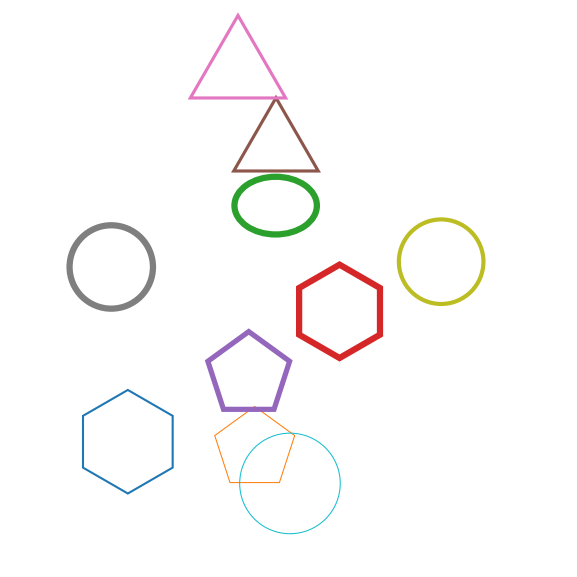[{"shape": "hexagon", "thickness": 1, "radius": 0.45, "center": [0.221, 0.234]}, {"shape": "pentagon", "thickness": 0.5, "radius": 0.36, "center": [0.441, 0.222]}, {"shape": "oval", "thickness": 3, "radius": 0.36, "center": [0.477, 0.643]}, {"shape": "hexagon", "thickness": 3, "radius": 0.4, "center": [0.588, 0.46]}, {"shape": "pentagon", "thickness": 2.5, "radius": 0.37, "center": [0.431, 0.351]}, {"shape": "triangle", "thickness": 1.5, "radius": 0.42, "center": [0.478, 0.745]}, {"shape": "triangle", "thickness": 1.5, "radius": 0.48, "center": [0.412, 0.877]}, {"shape": "circle", "thickness": 3, "radius": 0.36, "center": [0.193, 0.537]}, {"shape": "circle", "thickness": 2, "radius": 0.37, "center": [0.764, 0.546]}, {"shape": "circle", "thickness": 0.5, "radius": 0.44, "center": [0.502, 0.162]}]